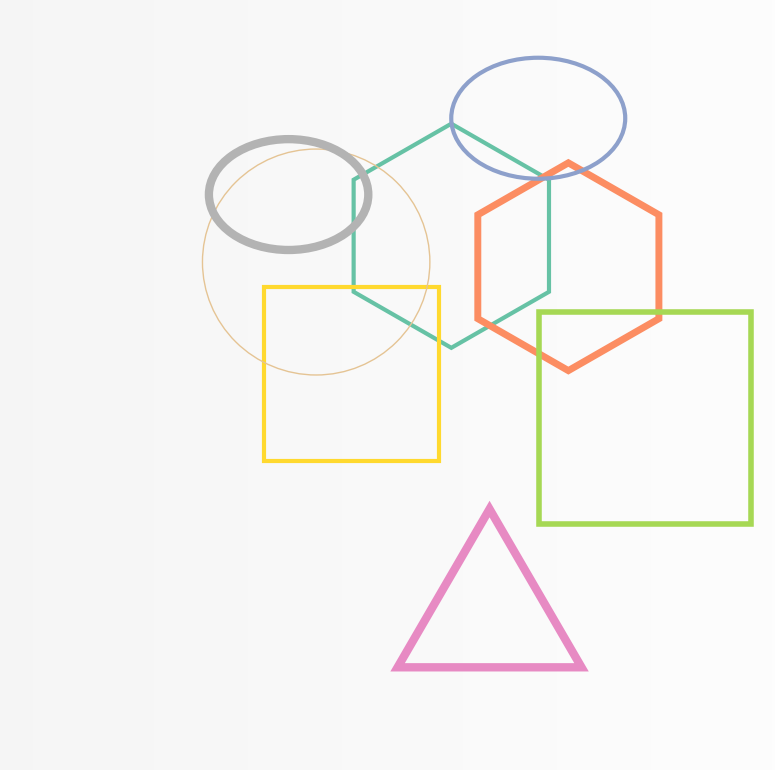[{"shape": "hexagon", "thickness": 1.5, "radius": 0.73, "center": [0.582, 0.694]}, {"shape": "hexagon", "thickness": 2.5, "radius": 0.67, "center": [0.733, 0.654]}, {"shape": "oval", "thickness": 1.5, "radius": 0.56, "center": [0.695, 0.846]}, {"shape": "triangle", "thickness": 3, "radius": 0.69, "center": [0.632, 0.202]}, {"shape": "square", "thickness": 2, "radius": 0.69, "center": [0.832, 0.457]}, {"shape": "square", "thickness": 1.5, "radius": 0.56, "center": [0.454, 0.514]}, {"shape": "circle", "thickness": 0.5, "radius": 0.73, "center": [0.408, 0.66]}, {"shape": "oval", "thickness": 3, "radius": 0.51, "center": [0.372, 0.747]}]